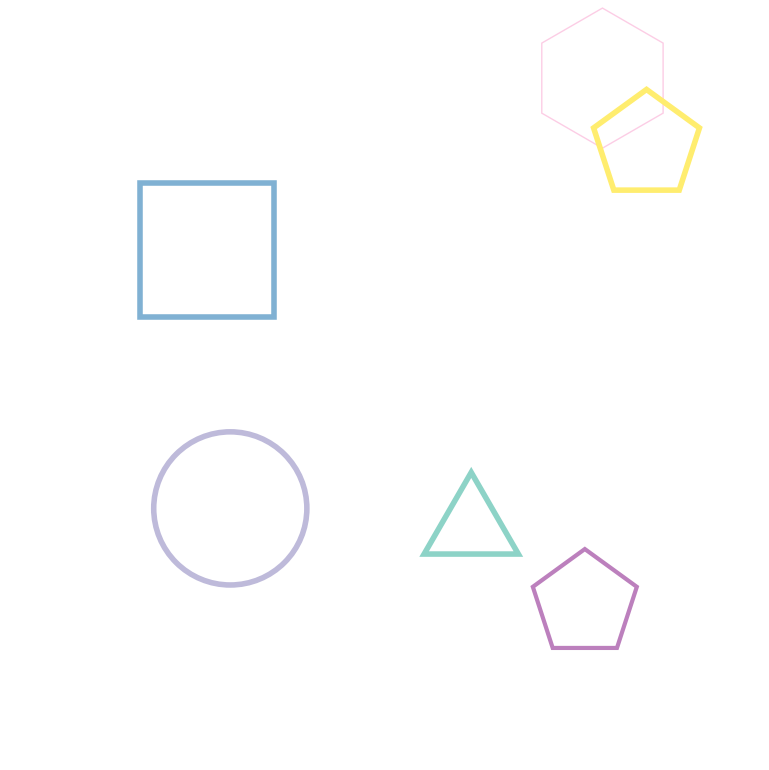[{"shape": "triangle", "thickness": 2, "radius": 0.35, "center": [0.612, 0.316]}, {"shape": "circle", "thickness": 2, "radius": 0.5, "center": [0.299, 0.34]}, {"shape": "square", "thickness": 2, "radius": 0.43, "center": [0.269, 0.675]}, {"shape": "hexagon", "thickness": 0.5, "radius": 0.45, "center": [0.782, 0.899]}, {"shape": "pentagon", "thickness": 1.5, "radius": 0.35, "center": [0.76, 0.216]}, {"shape": "pentagon", "thickness": 2, "radius": 0.36, "center": [0.84, 0.812]}]